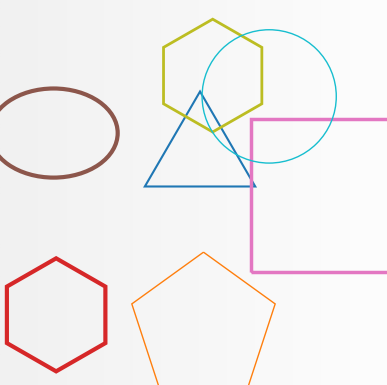[{"shape": "triangle", "thickness": 1.5, "radius": 0.82, "center": [0.516, 0.598]}, {"shape": "pentagon", "thickness": 1, "radius": 0.97, "center": [0.525, 0.151]}, {"shape": "hexagon", "thickness": 3, "radius": 0.73, "center": [0.145, 0.182]}, {"shape": "oval", "thickness": 3, "radius": 0.83, "center": [0.138, 0.654]}, {"shape": "square", "thickness": 2.5, "radius": 0.99, "center": [0.845, 0.492]}, {"shape": "hexagon", "thickness": 2, "radius": 0.73, "center": [0.549, 0.804]}, {"shape": "circle", "thickness": 1, "radius": 0.87, "center": [0.695, 0.75]}]